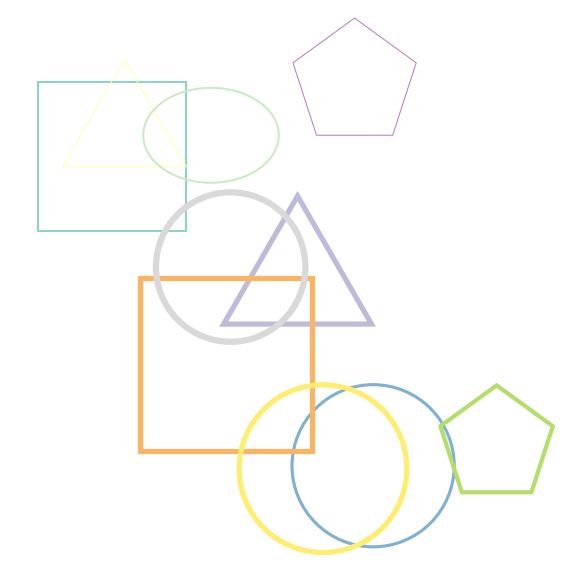[{"shape": "square", "thickness": 1, "radius": 0.64, "center": [0.194, 0.728]}, {"shape": "triangle", "thickness": 0.5, "radius": 0.62, "center": [0.216, 0.772]}, {"shape": "triangle", "thickness": 2.5, "radius": 0.74, "center": [0.515, 0.512]}, {"shape": "circle", "thickness": 1.5, "radius": 0.7, "center": [0.646, 0.193]}, {"shape": "square", "thickness": 2.5, "radius": 0.75, "center": [0.392, 0.368]}, {"shape": "pentagon", "thickness": 2, "radius": 0.51, "center": [0.86, 0.229]}, {"shape": "circle", "thickness": 3, "radius": 0.65, "center": [0.399, 0.537]}, {"shape": "pentagon", "thickness": 0.5, "radius": 0.56, "center": [0.614, 0.856]}, {"shape": "oval", "thickness": 1, "radius": 0.59, "center": [0.365, 0.765]}, {"shape": "circle", "thickness": 2.5, "radius": 0.73, "center": [0.559, 0.188]}]